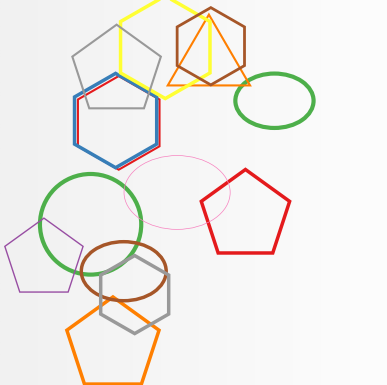[{"shape": "hexagon", "thickness": 1.5, "radius": 0.61, "center": [0.306, 0.681]}, {"shape": "pentagon", "thickness": 2.5, "radius": 0.6, "center": [0.633, 0.44]}, {"shape": "hexagon", "thickness": 2.5, "radius": 0.61, "center": [0.298, 0.687]}, {"shape": "circle", "thickness": 3, "radius": 0.65, "center": [0.234, 0.417]}, {"shape": "oval", "thickness": 3, "radius": 0.5, "center": [0.708, 0.738]}, {"shape": "pentagon", "thickness": 1, "radius": 0.53, "center": [0.113, 0.327]}, {"shape": "triangle", "thickness": 1.5, "radius": 0.61, "center": [0.539, 0.839]}, {"shape": "pentagon", "thickness": 2.5, "radius": 0.63, "center": [0.291, 0.104]}, {"shape": "hexagon", "thickness": 2.5, "radius": 0.67, "center": [0.427, 0.877]}, {"shape": "hexagon", "thickness": 2, "radius": 0.5, "center": [0.544, 0.88]}, {"shape": "oval", "thickness": 2.5, "radius": 0.55, "center": [0.319, 0.296]}, {"shape": "oval", "thickness": 0.5, "radius": 0.68, "center": [0.457, 0.5]}, {"shape": "pentagon", "thickness": 1.5, "radius": 0.6, "center": [0.301, 0.816]}, {"shape": "hexagon", "thickness": 2.5, "radius": 0.51, "center": [0.348, 0.235]}]